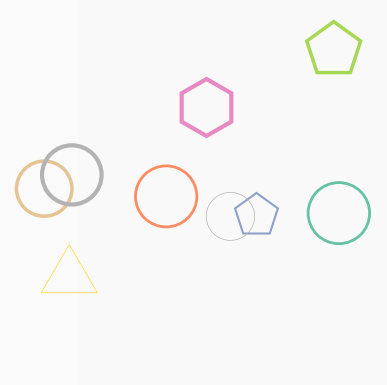[{"shape": "circle", "thickness": 2, "radius": 0.4, "center": [0.874, 0.446]}, {"shape": "circle", "thickness": 2, "radius": 0.4, "center": [0.429, 0.49]}, {"shape": "pentagon", "thickness": 1.5, "radius": 0.29, "center": [0.662, 0.441]}, {"shape": "hexagon", "thickness": 3, "radius": 0.37, "center": [0.533, 0.721]}, {"shape": "pentagon", "thickness": 2.5, "radius": 0.37, "center": [0.861, 0.871]}, {"shape": "triangle", "thickness": 0.5, "radius": 0.42, "center": [0.179, 0.281]}, {"shape": "circle", "thickness": 2.5, "radius": 0.36, "center": [0.114, 0.51]}, {"shape": "circle", "thickness": 0.5, "radius": 0.31, "center": [0.595, 0.438]}, {"shape": "circle", "thickness": 3, "radius": 0.38, "center": [0.185, 0.546]}]